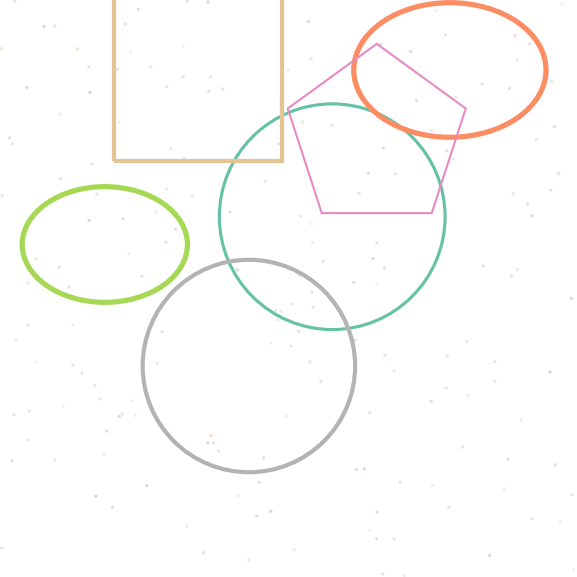[{"shape": "circle", "thickness": 1.5, "radius": 0.98, "center": [0.575, 0.624]}, {"shape": "oval", "thickness": 2.5, "radius": 0.83, "center": [0.779, 0.878]}, {"shape": "pentagon", "thickness": 1, "radius": 0.81, "center": [0.652, 0.761]}, {"shape": "oval", "thickness": 2.5, "radius": 0.72, "center": [0.182, 0.576]}, {"shape": "square", "thickness": 2, "radius": 0.73, "center": [0.342, 0.865]}, {"shape": "circle", "thickness": 2, "radius": 0.92, "center": [0.431, 0.365]}]